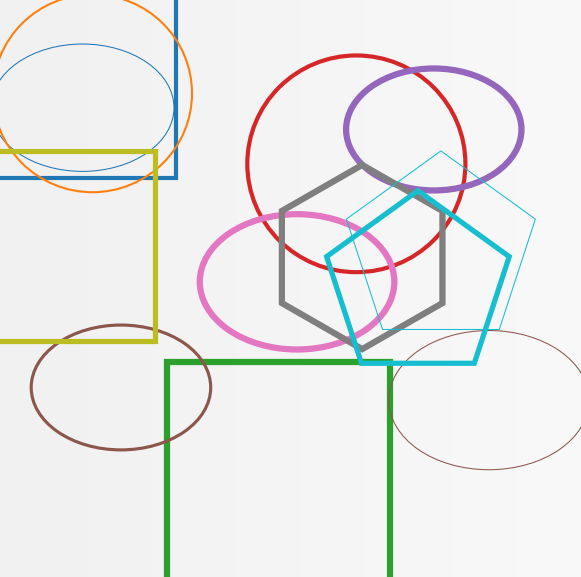[{"shape": "square", "thickness": 2, "radius": 0.81, "center": [0.141, 0.854]}, {"shape": "oval", "thickness": 0.5, "radius": 0.79, "center": [0.142, 0.813]}, {"shape": "circle", "thickness": 1, "radius": 0.86, "center": [0.159, 0.838]}, {"shape": "square", "thickness": 3, "radius": 0.96, "center": [0.479, 0.18]}, {"shape": "circle", "thickness": 2, "radius": 0.94, "center": [0.613, 0.715]}, {"shape": "oval", "thickness": 3, "radius": 0.75, "center": [0.746, 0.775]}, {"shape": "oval", "thickness": 1.5, "radius": 0.77, "center": [0.208, 0.328]}, {"shape": "oval", "thickness": 0.5, "radius": 0.86, "center": [0.841, 0.306]}, {"shape": "oval", "thickness": 3, "radius": 0.84, "center": [0.511, 0.511]}, {"shape": "hexagon", "thickness": 3, "radius": 0.8, "center": [0.623, 0.554]}, {"shape": "square", "thickness": 2.5, "radius": 0.82, "center": [0.102, 0.573]}, {"shape": "pentagon", "thickness": 2.5, "radius": 0.83, "center": [0.719, 0.504]}, {"shape": "pentagon", "thickness": 0.5, "radius": 0.85, "center": [0.759, 0.567]}]